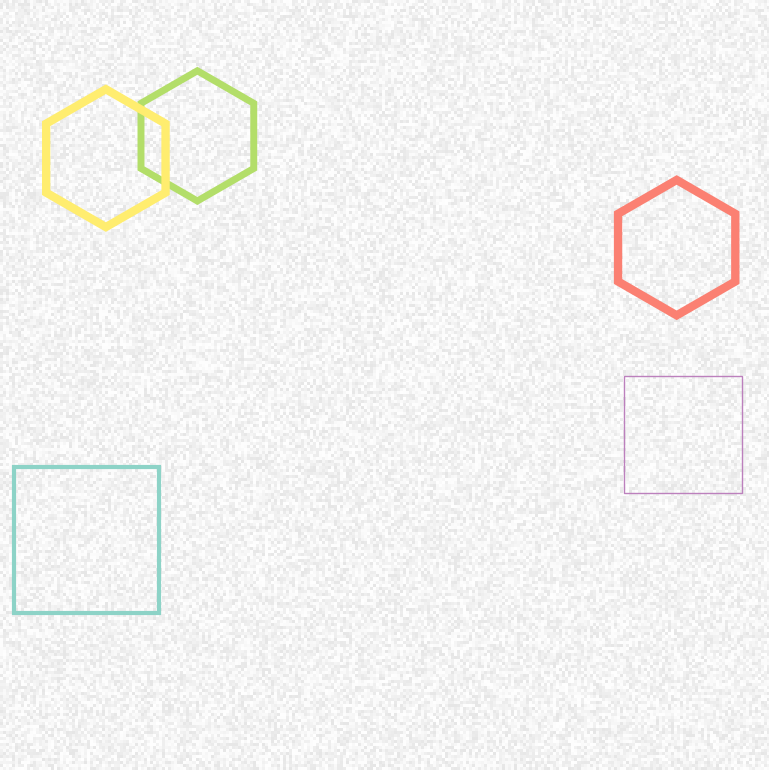[{"shape": "square", "thickness": 1.5, "radius": 0.47, "center": [0.112, 0.299]}, {"shape": "hexagon", "thickness": 3, "radius": 0.44, "center": [0.879, 0.678]}, {"shape": "hexagon", "thickness": 2.5, "radius": 0.42, "center": [0.256, 0.824]}, {"shape": "square", "thickness": 0.5, "radius": 0.38, "center": [0.887, 0.436]}, {"shape": "hexagon", "thickness": 3, "radius": 0.45, "center": [0.137, 0.795]}]